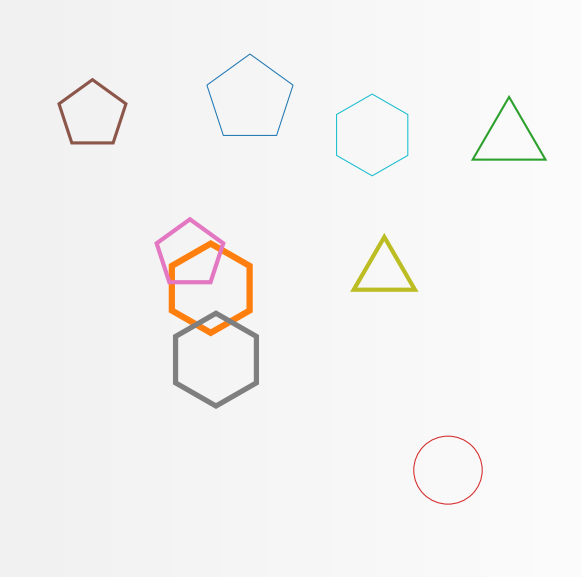[{"shape": "pentagon", "thickness": 0.5, "radius": 0.39, "center": [0.43, 0.828]}, {"shape": "hexagon", "thickness": 3, "radius": 0.39, "center": [0.363, 0.5]}, {"shape": "triangle", "thickness": 1, "radius": 0.36, "center": [0.876, 0.759]}, {"shape": "circle", "thickness": 0.5, "radius": 0.29, "center": [0.771, 0.185]}, {"shape": "pentagon", "thickness": 1.5, "radius": 0.3, "center": [0.159, 0.801]}, {"shape": "pentagon", "thickness": 2, "radius": 0.3, "center": [0.327, 0.559]}, {"shape": "hexagon", "thickness": 2.5, "radius": 0.4, "center": [0.372, 0.376]}, {"shape": "triangle", "thickness": 2, "radius": 0.3, "center": [0.661, 0.528]}, {"shape": "hexagon", "thickness": 0.5, "radius": 0.35, "center": [0.64, 0.765]}]